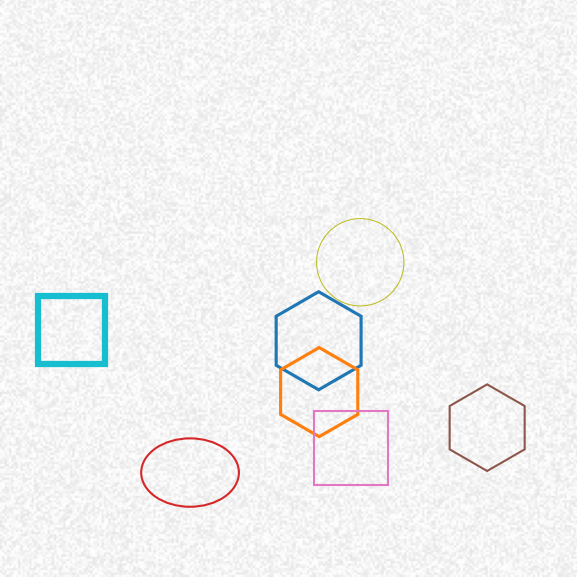[{"shape": "hexagon", "thickness": 1.5, "radius": 0.42, "center": [0.552, 0.409]}, {"shape": "hexagon", "thickness": 1.5, "radius": 0.39, "center": [0.553, 0.32]}, {"shape": "oval", "thickness": 1, "radius": 0.42, "center": [0.329, 0.181]}, {"shape": "hexagon", "thickness": 1, "radius": 0.37, "center": [0.844, 0.259]}, {"shape": "square", "thickness": 1, "radius": 0.32, "center": [0.608, 0.224]}, {"shape": "circle", "thickness": 0.5, "radius": 0.38, "center": [0.624, 0.545]}, {"shape": "square", "thickness": 3, "radius": 0.29, "center": [0.124, 0.428]}]